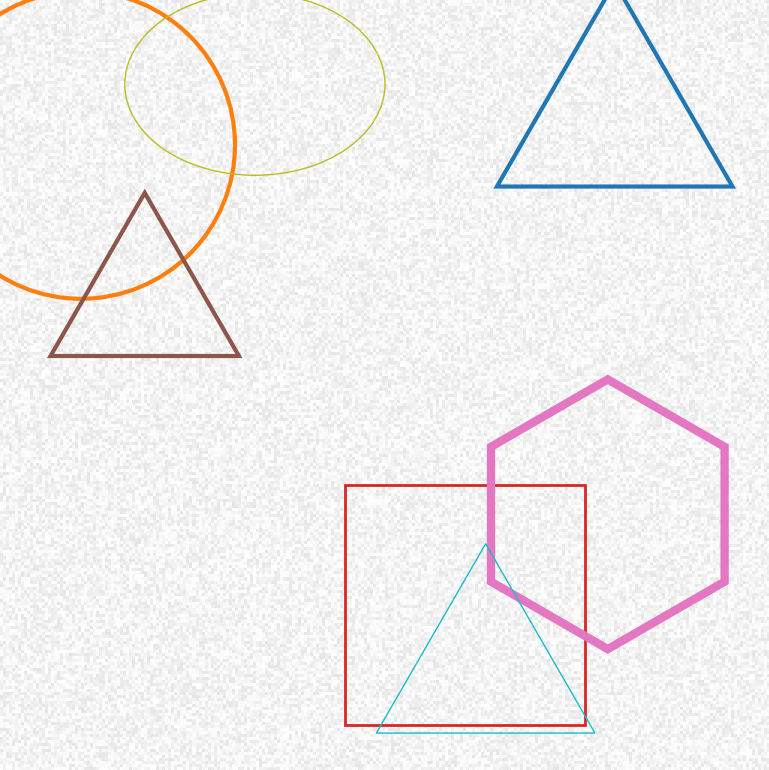[{"shape": "triangle", "thickness": 1.5, "radius": 0.88, "center": [0.798, 0.846]}, {"shape": "circle", "thickness": 1.5, "radius": 1.0, "center": [0.105, 0.812]}, {"shape": "square", "thickness": 1, "radius": 0.78, "center": [0.604, 0.214]}, {"shape": "triangle", "thickness": 1.5, "radius": 0.71, "center": [0.188, 0.608]}, {"shape": "hexagon", "thickness": 3, "radius": 0.88, "center": [0.789, 0.332]}, {"shape": "oval", "thickness": 0.5, "radius": 0.84, "center": [0.331, 0.891]}, {"shape": "triangle", "thickness": 0.5, "radius": 0.82, "center": [0.631, 0.13]}]